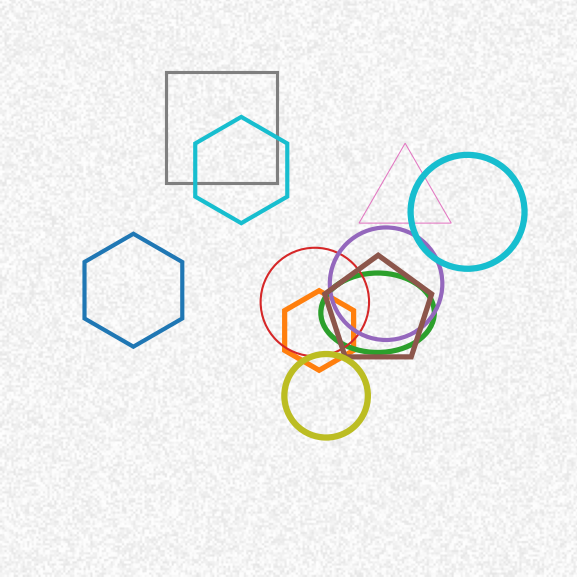[{"shape": "hexagon", "thickness": 2, "radius": 0.49, "center": [0.231, 0.497]}, {"shape": "hexagon", "thickness": 2.5, "radius": 0.34, "center": [0.553, 0.427]}, {"shape": "oval", "thickness": 2.5, "radius": 0.49, "center": [0.654, 0.458]}, {"shape": "circle", "thickness": 1, "radius": 0.47, "center": [0.545, 0.476]}, {"shape": "circle", "thickness": 2, "radius": 0.49, "center": [0.669, 0.508]}, {"shape": "pentagon", "thickness": 2.5, "radius": 0.49, "center": [0.655, 0.46]}, {"shape": "triangle", "thickness": 0.5, "radius": 0.46, "center": [0.702, 0.659]}, {"shape": "square", "thickness": 1.5, "radius": 0.48, "center": [0.383, 0.779]}, {"shape": "circle", "thickness": 3, "radius": 0.36, "center": [0.565, 0.314]}, {"shape": "hexagon", "thickness": 2, "radius": 0.46, "center": [0.418, 0.705]}, {"shape": "circle", "thickness": 3, "radius": 0.49, "center": [0.81, 0.632]}]